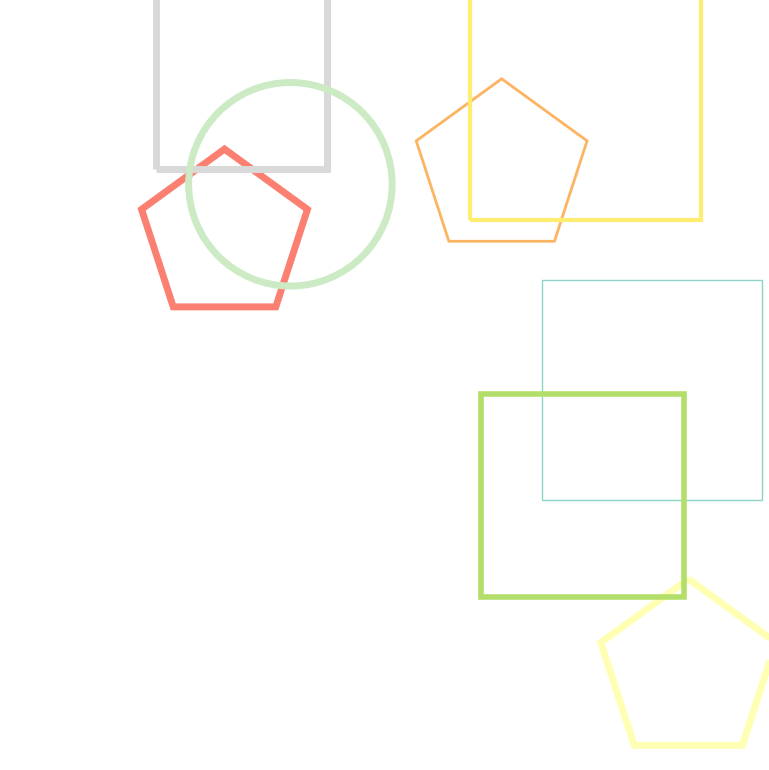[{"shape": "square", "thickness": 0.5, "radius": 0.71, "center": [0.847, 0.493]}, {"shape": "pentagon", "thickness": 2.5, "radius": 0.6, "center": [0.894, 0.129]}, {"shape": "pentagon", "thickness": 2.5, "radius": 0.57, "center": [0.292, 0.693]}, {"shape": "pentagon", "thickness": 1, "radius": 0.58, "center": [0.652, 0.781]}, {"shape": "square", "thickness": 2, "radius": 0.66, "center": [0.756, 0.357]}, {"shape": "square", "thickness": 2.5, "radius": 0.56, "center": [0.313, 0.892]}, {"shape": "circle", "thickness": 2.5, "radius": 0.66, "center": [0.377, 0.761]}, {"shape": "square", "thickness": 1.5, "radius": 0.75, "center": [0.76, 0.864]}]